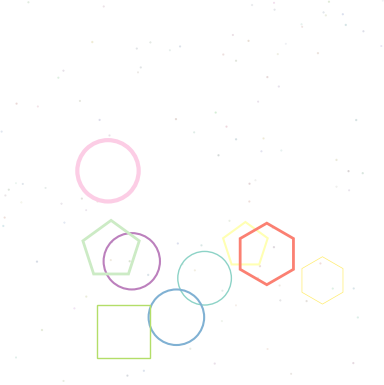[{"shape": "circle", "thickness": 1, "radius": 0.35, "center": [0.531, 0.277]}, {"shape": "pentagon", "thickness": 1.5, "radius": 0.3, "center": [0.637, 0.362]}, {"shape": "hexagon", "thickness": 2, "radius": 0.4, "center": [0.693, 0.34]}, {"shape": "circle", "thickness": 1.5, "radius": 0.36, "center": [0.458, 0.176]}, {"shape": "square", "thickness": 1, "radius": 0.34, "center": [0.322, 0.139]}, {"shape": "circle", "thickness": 3, "radius": 0.4, "center": [0.281, 0.556]}, {"shape": "circle", "thickness": 1.5, "radius": 0.37, "center": [0.342, 0.321]}, {"shape": "pentagon", "thickness": 2, "radius": 0.38, "center": [0.288, 0.351]}, {"shape": "hexagon", "thickness": 0.5, "radius": 0.31, "center": [0.838, 0.272]}]